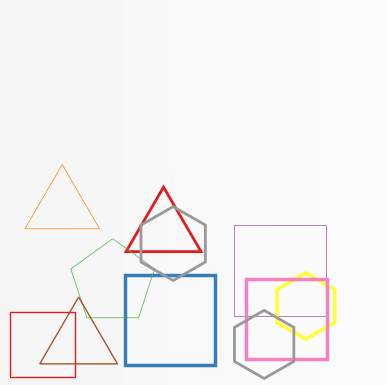[{"shape": "square", "thickness": 1, "radius": 0.42, "center": [0.111, 0.105]}, {"shape": "triangle", "thickness": 2, "radius": 0.56, "center": [0.422, 0.402]}, {"shape": "square", "thickness": 2.5, "radius": 0.58, "center": [0.438, 0.169]}, {"shape": "pentagon", "thickness": 0.5, "radius": 0.57, "center": [0.291, 0.266]}, {"shape": "square", "thickness": 0.5, "radius": 0.59, "center": [0.722, 0.298]}, {"shape": "triangle", "thickness": 0.5, "radius": 0.56, "center": [0.161, 0.461]}, {"shape": "hexagon", "thickness": 2.5, "radius": 0.43, "center": [0.789, 0.205]}, {"shape": "triangle", "thickness": 1, "radius": 0.58, "center": [0.203, 0.113]}, {"shape": "square", "thickness": 2.5, "radius": 0.52, "center": [0.739, 0.172]}, {"shape": "hexagon", "thickness": 2, "radius": 0.44, "center": [0.682, 0.105]}, {"shape": "hexagon", "thickness": 2, "radius": 0.48, "center": [0.447, 0.367]}]